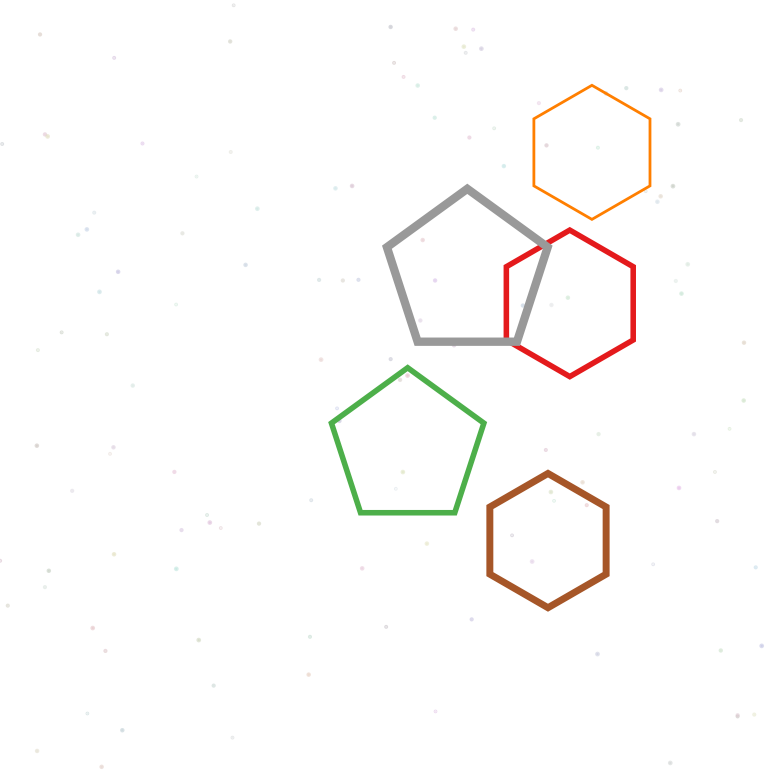[{"shape": "hexagon", "thickness": 2, "radius": 0.48, "center": [0.74, 0.606]}, {"shape": "pentagon", "thickness": 2, "radius": 0.52, "center": [0.529, 0.418]}, {"shape": "hexagon", "thickness": 1, "radius": 0.44, "center": [0.769, 0.802]}, {"shape": "hexagon", "thickness": 2.5, "radius": 0.44, "center": [0.712, 0.298]}, {"shape": "pentagon", "thickness": 3, "radius": 0.55, "center": [0.607, 0.645]}]